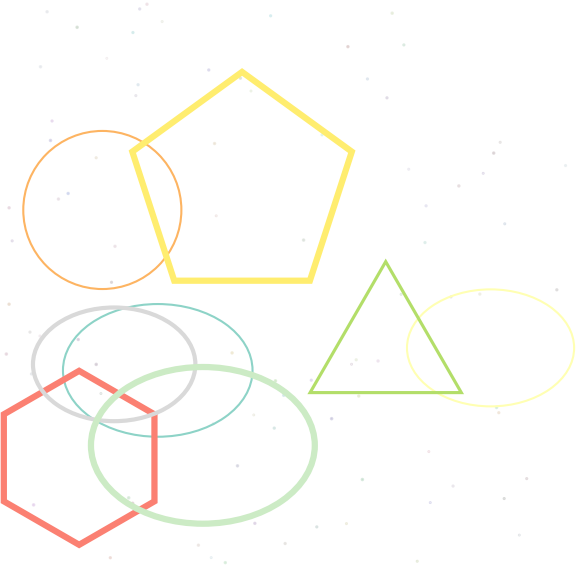[{"shape": "oval", "thickness": 1, "radius": 0.82, "center": [0.273, 0.358]}, {"shape": "oval", "thickness": 1, "radius": 0.72, "center": [0.849, 0.397]}, {"shape": "hexagon", "thickness": 3, "radius": 0.75, "center": [0.137, 0.206]}, {"shape": "circle", "thickness": 1, "radius": 0.68, "center": [0.177, 0.636]}, {"shape": "triangle", "thickness": 1.5, "radius": 0.76, "center": [0.668, 0.395]}, {"shape": "oval", "thickness": 2, "radius": 0.7, "center": [0.198, 0.368]}, {"shape": "oval", "thickness": 3, "radius": 0.97, "center": [0.351, 0.228]}, {"shape": "pentagon", "thickness": 3, "radius": 1.0, "center": [0.419, 0.675]}]